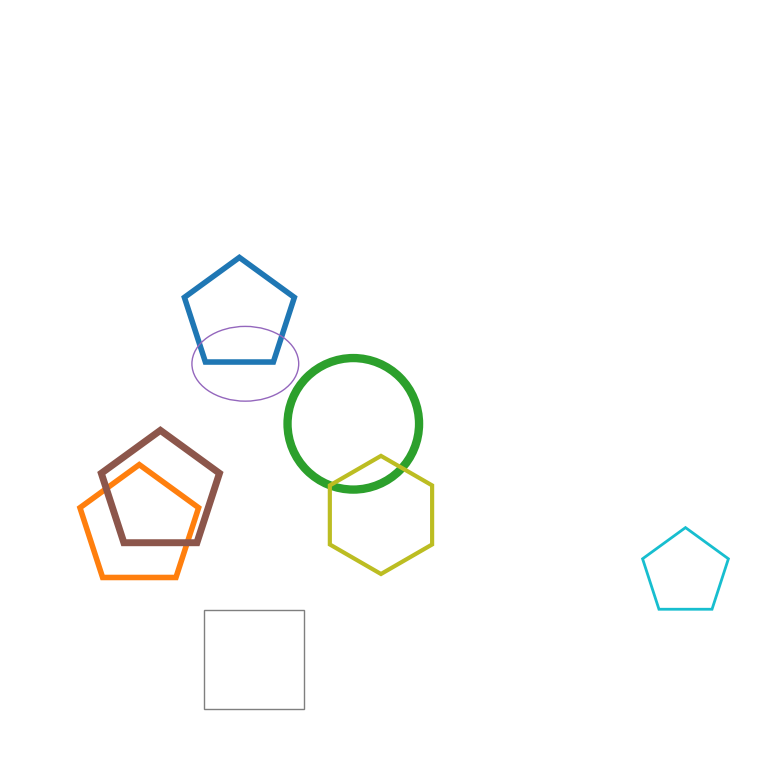[{"shape": "pentagon", "thickness": 2, "radius": 0.38, "center": [0.311, 0.591]}, {"shape": "pentagon", "thickness": 2, "radius": 0.41, "center": [0.181, 0.316]}, {"shape": "circle", "thickness": 3, "radius": 0.43, "center": [0.459, 0.45]}, {"shape": "oval", "thickness": 0.5, "radius": 0.35, "center": [0.319, 0.528]}, {"shape": "pentagon", "thickness": 2.5, "radius": 0.4, "center": [0.208, 0.36]}, {"shape": "square", "thickness": 0.5, "radius": 0.32, "center": [0.33, 0.144]}, {"shape": "hexagon", "thickness": 1.5, "radius": 0.38, "center": [0.495, 0.331]}, {"shape": "pentagon", "thickness": 1, "radius": 0.29, "center": [0.89, 0.256]}]